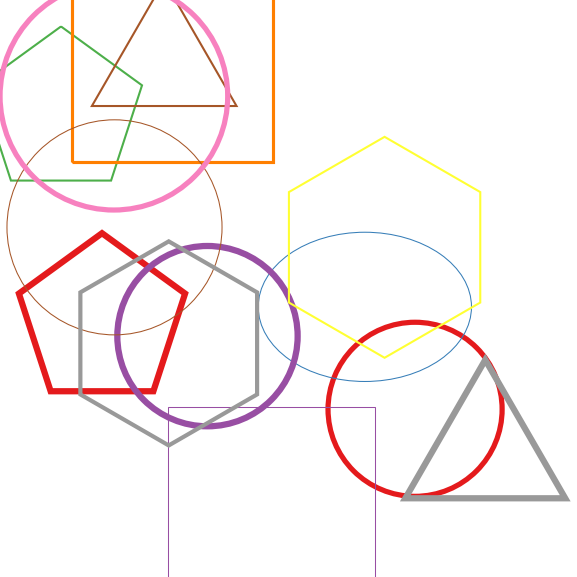[{"shape": "pentagon", "thickness": 3, "radius": 0.76, "center": [0.177, 0.444]}, {"shape": "circle", "thickness": 2.5, "radius": 0.75, "center": [0.719, 0.29]}, {"shape": "oval", "thickness": 0.5, "radius": 0.92, "center": [0.632, 0.468]}, {"shape": "pentagon", "thickness": 1, "radius": 0.74, "center": [0.106, 0.806]}, {"shape": "circle", "thickness": 3, "radius": 0.78, "center": [0.359, 0.417]}, {"shape": "square", "thickness": 0.5, "radius": 0.9, "center": [0.47, 0.115]}, {"shape": "square", "thickness": 1.5, "radius": 0.87, "center": [0.298, 0.893]}, {"shape": "hexagon", "thickness": 1, "radius": 0.96, "center": [0.666, 0.571]}, {"shape": "circle", "thickness": 0.5, "radius": 0.93, "center": [0.198, 0.605]}, {"shape": "triangle", "thickness": 1, "radius": 0.72, "center": [0.284, 0.888]}, {"shape": "circle", "thickness": 2.5, "radius": 0.99, "center": [0.197, 0.833]}, {"shape": "triangle", "thickness": 3, "radius": 0.8, "center": [0.84, 0.216]}, {"shape": "hexagon", "thickness": 2, "radius": 0.88, "center": [0.292, 0.404]}]